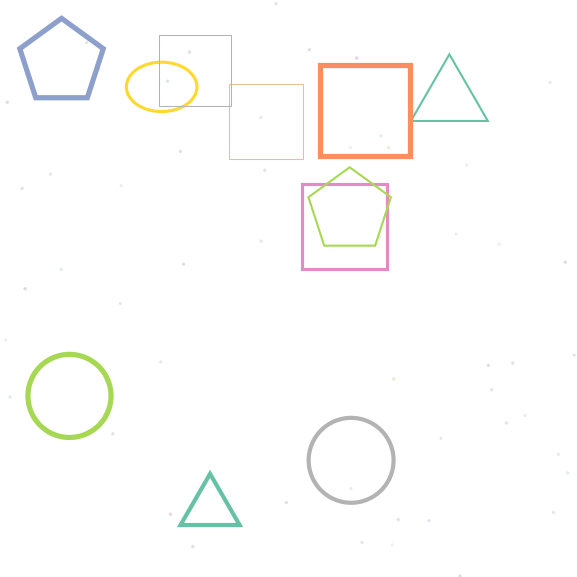[{"shape": "triangle", "thickness": 2, "radius": 0.3, "center": [0.364, 0.12]}, {"shape": "triangle", "thickness": 1, "radius": 0.38, "center": [0.778, 0.828]}, {"shape": "square", "thickness": 2.5, "radius": 0.39, "center": [0.632, 0.808]}, {"shape": "pentagon", "thickness": 2.5, "radius": 0.38, "center": [0.107, 0.891]}, {"shape": "square", "thickness": 1.5, "radius": 0.37, "center": [0.596, 0.607]}, {"shape": "pentagon", "thickness": 1, "radius": 0.38, "center": [0.605, 0.634]}, {"shape": "circle", "thickness": 2.5, "radius": 0.36, "center": [0.12, 0.314]}, {"shape": "oval", "thickness": 1.5, "radius": 0.31, "center": [0.28, 0.849]}, {"shape": "square", "thickness": 0.5, "radius": 0.32, "center": [0.461, 0.788]}, {"shape": "circle", "thickness": 2, "radius": 0.37, "center": [0.608, 0.202]}, {"shape": "square", "thickness": 0.5, "radius": 0.31, "center": [0.338, 0.877]}]